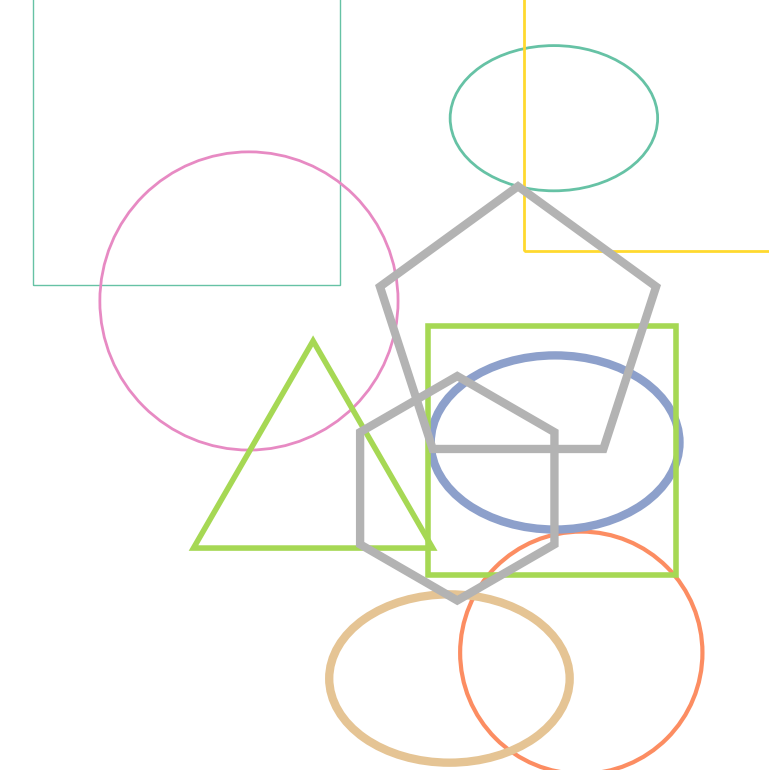[{"shape": "square", "thickness": 0.5, "radius": 1.0, "center": [0.243, 0.829]}, {"shape": "oval", "thickness": 1, "radius": 0.67, "center": [0.719, 0.846]}, {"shape": "circle", "thickness": 1.5, "radius": 0.79, "center": [0.755, 0.152]}, {"shape": "oval", "thickness": 3, "radius": 0.81, "center": [0.721, 0.425]}, {"shape": "circle", "thickness": 1, "radius": 0.97, "center": [0.323, 0.609]}, {"shape": "triangle", "thickness": 2, "radius": 0.9, "center": [0.407, 0.378]}, {"shape": "square", "thickness": 2, "radius": 0.81, "center": [0.717, 0.415]}, {"shape": "square", "thickness": 1, "radius": 0.95, "center": [0.87, 0.864]}, {"shape": "oval", "thickness": 3, "radius": 0.78, "center": [0.584, 0.119]}, {"shape": "hexagon", "thickness": 3, "radius": 0.73, "center": [0.594, 0.366]}, {"shape": "pentagon", "thickness": 3, "radius": 0.94, "center": [0.673, 0.569]}]